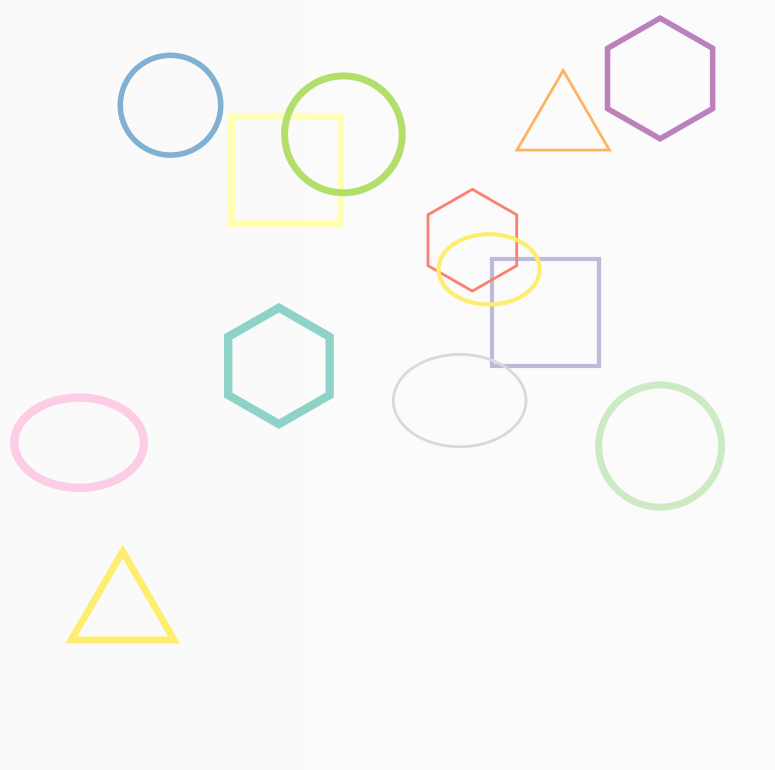[{"shape": "hexagon", "thickness": 3, "radius": 0.38, "center": [0.36, 0.525]}, {"shape": "square", "thickness": 2.5, "radius": 0.35, "center": [0.368, 0.78]}, {"shape": "square", "thickness": 1.5, "radius": 0.35, "center": [0.704, 0.594]}, {"shape": "hexagon", "thickness": 1, "radius": 0.33, "center": [0.609, 0.688]}, {"shape": "circle", "thickness": 2, "radius": 0.32, "center": [0.22, 0.863]}, {"shape": "triangle", "thickness": 1, "radius": 0.34, "center": [0.727, 0.84]}, {"shape": "circle", "thickness": 2.5, "radius": 0.38, "center": [0.443, 0.826]}, {"shape": "oval", "thickness": 3, "radius": 0.42, "center": [0.102, 0.425]}, {"shape": "oval", "thickness": 1, "radius": 0.43, "center": [0.593, 0.48]}, {"shape": "hexagon", "thickness": 2, "radius": 0.39, "center": [0.852, 0.898]}, {"shape": "circle", "thickness": 2.5, "radius": 0.4, "center": [0.852, 0.421]}, {"shape": "oval", "thickness": 1.5, "radius": 0.33, "center": [0.631, 0.65]}, {"shape": "triangle", "thickness": 2.5, "radius": 0.38, "center": [0.158, 0.207]}]